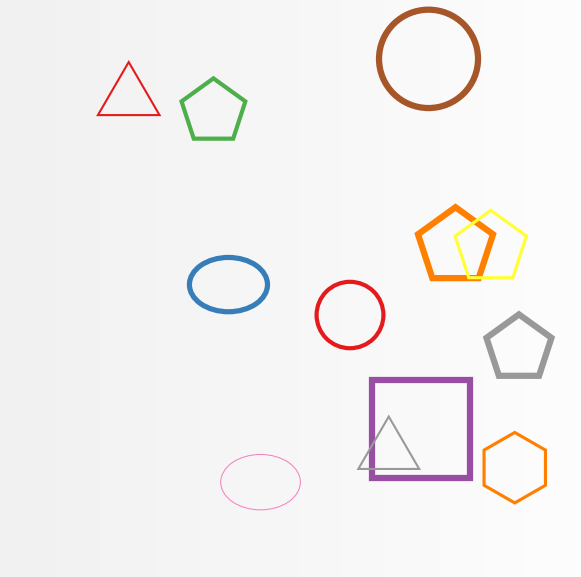[{"shape": "circle", "thickness": 2, "radius": 0.29, "center": [0.602, 0.454]}, {"shape": "triangle", "thickness": 1, "radius": 0.31, "center": [0.221, 0.83]}, {"shape": "oval", "thickness": 2.5, "radius": 0.34, "center": [0.393, 0.506]}, {"shape": "pentagon", "thickness": 2, "radius": 0.29, "center": [0.367, 0.806]}, {"shape": "square", "thickness": 3, "radius": 0.42, "center": [0.724, 0.256]}, {"shape": "pentagon", "thickness": 3, "radius": 0.34, "center": [0.784, 0.572]}, {"shape": "hexagon", "thickness": 1.5, "radius": 0.3, "center": [0.886, 0.189]}, {"shape": "pentagon", "thickness": 1.5, "radius": 0.32, "center": [0.844, 0.57]}, {"shape": "circle", "thickness": 3, "radius": 0.43, "center": [0.737, 0.897]}, {"shape": "oval", "thickness": 0.5, "radius": 0.34, "center": [0.448, 0.164]}, {"shape": "pentagon", "thickness": 3, "radius": 0.29, "center": [0.893, 0.396]}, {"shape": "triangle", "thickness": 1, "radius": 0.3, "center": [0.669, 0.217]}]